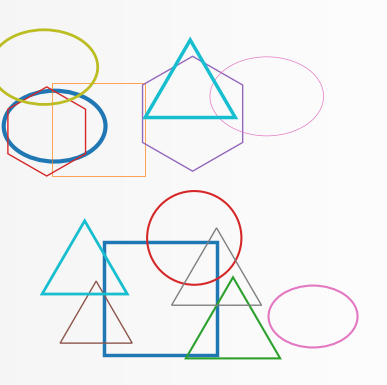[{"shape": "square", "thickness": 2.5, "radius": 0.73, "center": [0.414, 0.224]}, {"shape": "oval", "thickness": 3, "radius": 0.66, "center": [0.141, 0.672]}, {"shape": "square", "thickness": 0.5, "radius": 0.6, "center": [0.254, 0.664]}, {"shape": "triangle", "thickness": 1.5, "radius": 0.7, "center": [0.601, 0.139]}, {"shape": "hexagon", "thickness": 1, "radius": 0.58, "center": [0.121, 0.659]}, {"shape": "circle", "thickness": 1.5, "radius": 0.61, "center": [0.501, 0.382]}, {"shape": "hexagon", "thickness": 1, "radius": 0.75, "center": [0.497, 0.705]}, {"shape": "triangle", "thickness": 1, "radius": 0.54, "center": [0.248, 0.162]}, {"shape": "oval", "thickness": 0.5, "radius": 0.73, "center": [0.688, 0.75]}, {"shape": "oval", "thickness": 1.5, "radius": 0.57, "center": [0.808, 0.178]}, {"shape": "triangle", "thickness": 1, "radius": 0.67, "center": [0.559, 0.274]}, {"shape": "oval", "thickness": 2, "radius": 0.69, "center": [0.114, 0.826]}, {"shape": "triangle", "thickness": 2.5, "radius": 0.67, "center": [0.491, 0.762]}, {"shape": "triangle", "thickness": 2, "radius": 0.63, "center": [0.219, 0.3]}]